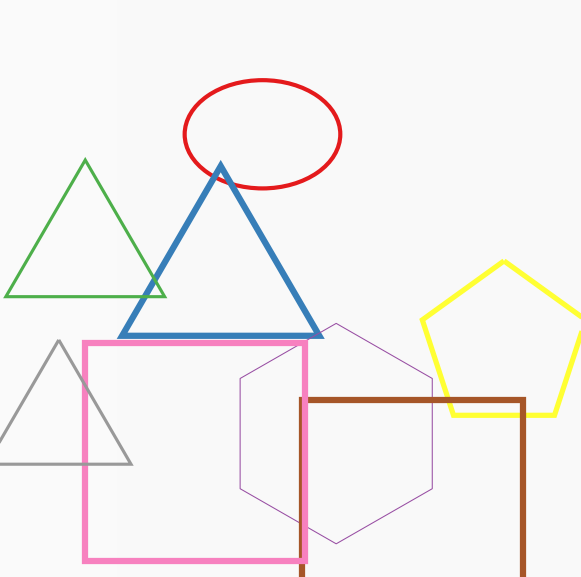[{"shape": "oval", "thickness": 2, "radius": 0.67, "center": [0.452, 0.767]}, {"shape": "triangle", "thickness": 3, "radius": 0.98, "center": [0.38, 0.516]}, {"shape": "triangle", "thickness": 1.5, "radius": 0.79, "center": [0.147, 0.564]}, {"shape": "hexagon", "thickness": 0.5, "radius": 0.95, "center": [0.578, 0.248]}, {"shape": "pentagon", "thickness": 2.5, "radius": 0.74, "center": [0.867, 0.4]}, {"shape": "square", "thickness": 3, "radius": 0.95, "center": [0.709, 0.117]}, {"shape": "square", "thickness": 3, "radius": 0.94, "center": [0.336, 0.217]}, {"shape": "triangle", "thickness": 1.5, "radius": 0.72, "center": [0.101, 0.267]}]